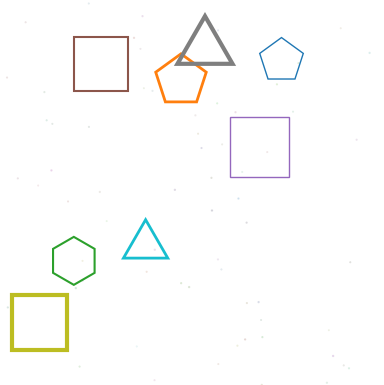[{"shape": "pentagon", "thickness": 1, "radius": 0.3, "center": [0.731, 0.843]}, {"shape": "pentagon", "thickness": 2, "radius": 0.35, "center": [0.47, 0.791]}, {"shape": "hexagon", "thickness": 1.5, "radius": 0.31, "center": [0.192, 0.322]}, {"shape": "square", "thickness": 1, "radius": 0.39, "center": [0.673, 0.618]}, {"shape": "square", "thickness": 1.5, "radius": 0.35, "center": [0.262, 0.833]}, {"shape": "triangle", "thickness": 3, "radius": 0.41, "center": [0.532, 0.876]}, {"shape": "square", "thickness": 3, "radius": 0.36, "center": [0.103, 0.163]}, {"shape": "triangle", "thickness": 2, "radius": 0.33, "center": [0.378, 0.363]}]